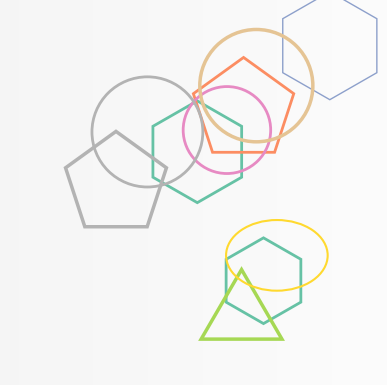[{"shape": "hexagon", "thickness": 2, "radius": 0.56, "center": [0.68, 0.271]}, {"shape": "hexagon", "thickness": 2, "radius": 0.66, "center": [0.509, 0.606]}, {"shape": "pentagon", "thickness": 2, "radius": 0.68, "center": [0.629, 0.715]}, {"shape": "hexagon", "thickness": 1, "radius": 0.7, "center": [0.851, 0.881]}, {"shape": "circle", "thickness": 2, "radius": 0.56, "center": [0.586, 0.662]}, {"shape": "triangle", "thickness": 2.5, "radius": 0.6, "center": [0.623, 0.179]}, {"shape": "oval", "thickness": 1.5, "radius": 0.66, "center": [0.715, 0.337]}, {"shape": "circle", "thickness": 2.5, "radius": 0.73, "center": [0.661, 0.778]}, {"shape": "pentagon", "thickness": 2.5, "radius": 0.68, "center": [0.299, 0.522]}, {"shape": "circle", "thickness": 2, "radius": 0.72, "center": [0.38, 0.657]}]